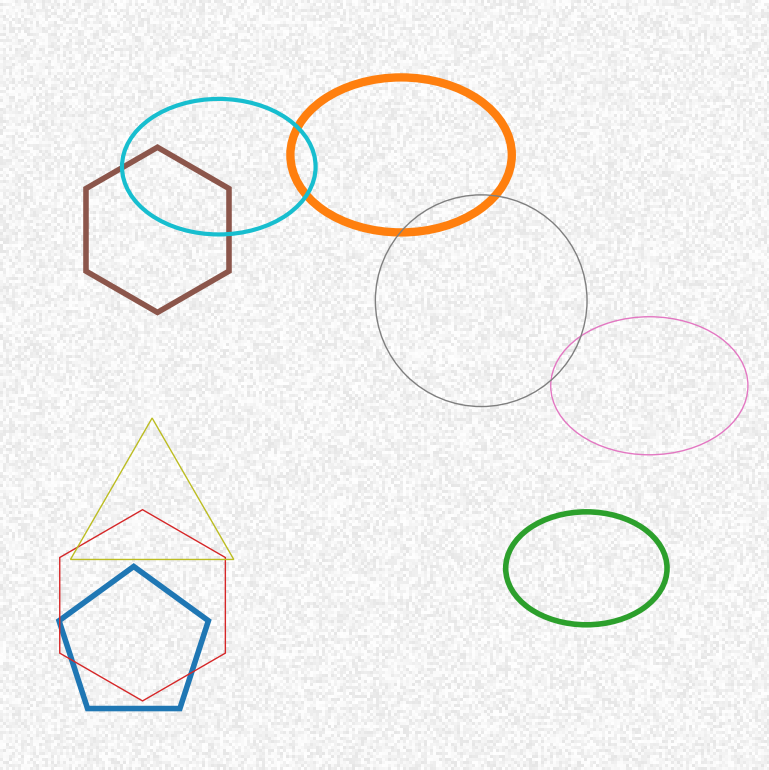[{"shape": "pentagon", "thickness": 2, "radius": 0.51, "center": [0.174, 0.162]}, {"shape": "oval", "thickness": 3, "radius": 0.72, "center": [0.521, 0.799]}, {"shape": "oval", "thickness": 2, "radius": 0.52, "center": [0.762, 0.262]}, {"shape": "hexagon", "thickness": 0.5, "radius": 0.62, "center": [0.185, 0.214]}, {"shape": "hexagon", "thickness": 2, "radius": 0.54, "center": [0.205, 0.701]}, {"shape": "oval", "thickness": 0.5, "radius": 0.64, "center": [0.843, 0.499]}, {"shape": "circle", "thickness": 0.5, "radius": 0.69, "center": [0.625, 0.609]}, {"shape": "triangle", "thickness": 0.5, "radius": 0.61, "center": [0.198, 0.335]}, {"shape": "oval", "thickness": 1.5, "radius": 0.63, "center": [0.284, 0.784]}]